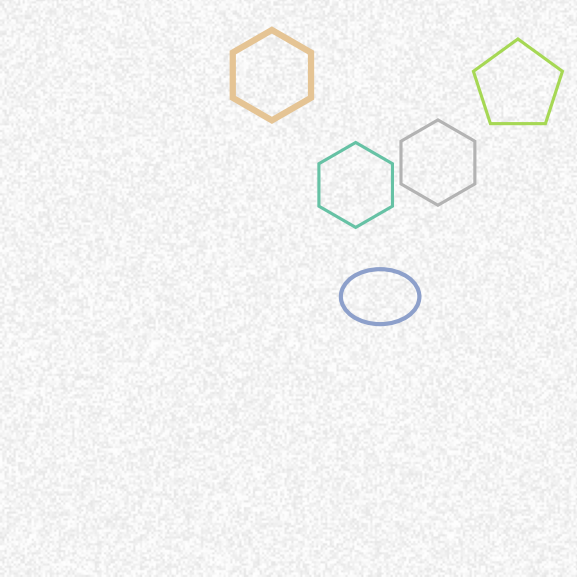[{"shape": "hexagon", "thickness": 1.5, "radius": 0.37, "center": [0.616, 0.679]}, {"shape": "oval", "thickness": 2, "radius": 0.34, "center": [0.658, 0.485]}, {"shape": "pentagon", "thickness": 1.5, "radius": 0.41, "center": [0.897, 0.851]}, {"shape": "hexagon", "thickness": 3, "radius": 0.39, "center": [0.471, 0.869]}, {"shape": "hexagon", "thickness": 1.5, "radius": 0.37, "center": [0.758, 0.718]}]